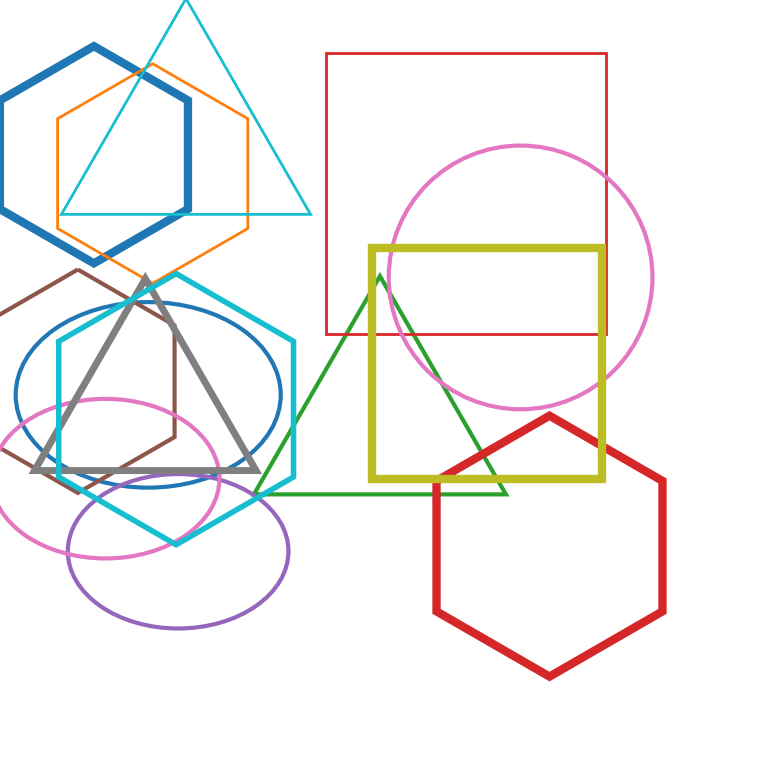[{"shape": "oval", "thickness": 1.5, "radius": 0.86, "center": [0.192, 0.487]}, {"shape": "hexagon", "thickness": 3, "radius": 0.71, "center": [0.122, 0.799]}, {"shape": "hexagon", "thickness": 1, "radius": 0.71, "center": [0.198, 0.775]}, {"shape": "triangle", "thickness": 1.5, "radius": 0.94, "center": [0.493, 0.452]}, {"shape": "square", "thickness": 1, "radius": 0.91, "center": [0.605, 0.749]}, {"shape": "hexagon", "thickness": 3, "radius": 0.85, "center": [0.714, 0.291]}, {"shape": "oval", "thickness": 1.5, "radius": 0.72, "center": [0.231, 0.284]}, {"shape": "hexagon", "thickness": 1.5, "radius": 0.73, "center": [0.101, 0.505]}, {"shape": "oval", "thickness": 1.5, "radius": 0.74, "center": [0.137, 0.378]}, {"shape": "circle", "thickness": 1.5, "radius": 0.86, "center": [0.676, 0.64]}, {"shape": "triangle", "thickness": 2.5, "radius": 0.83, "center": [0.189, 0.472]}, {"shape": "square", "thickness": 3, "radius": 0.75, "center": [0.632, 0.528]}, {"shape": "hexagon", "thickness": 2, "radius": 0.88, "center": [0.229, 0.469]}, {"shape": "triangle", "thickness": 1, "radius": 0.93, "center": [0.242, 0.815]}]